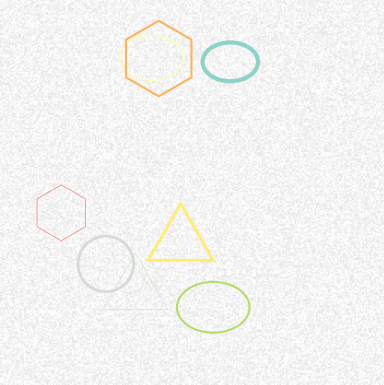[{"shape": "oval", "thickness": 3, "radius": 0.36, "center": [0.598, 0.839]}, {"shape": "oval", "thickness": 1, "radius": 0.42, "center": [0.393, 0.85]}, {"shape": "hexagon", "thickness": 0.5, "radius": 0.36, "center": [0.159, 0.447]}, {"shape": "hexagon", "thickness": 1.5, "radius": 0.49, "center": [0.412, 0.848]}, {"shape": "oval", "thickness": 1.5, "radius": 0.47, "center": [0.554, 0.202]}, {"shape": "circle", "thickness": 2, "radius": 0.36, "center": [0.275, 0.315]}, {"shape": "triangle", "thickness": 0.5, "radius": 0.49, "center": [0.352, 0.245]}, {"shape": "triangle", "thickness": 2, "radius": 0.49, "center": [0.469, 0.373]}]